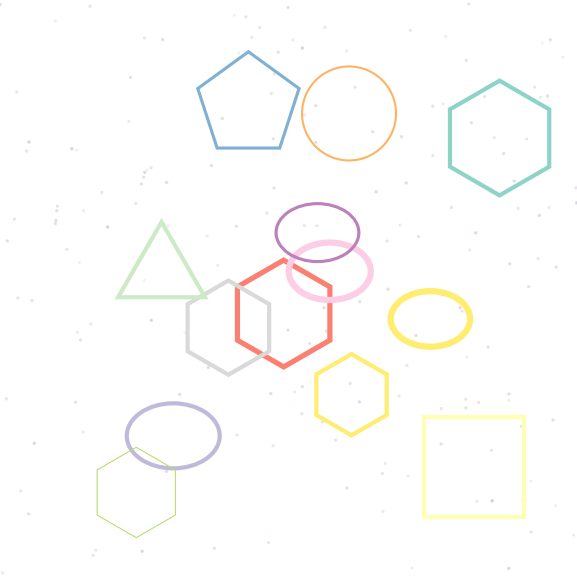[{"shape": "hexagon", "thickness": 2, "radius": 0.5, "center": [0.865, 0.76]}, {"shape": "square", "thickness": 2, "radius": 0.43, "center": [0.821, 0.19]}, {"shape": "oval", "thickness": 2, "radius": 0.4, "center": [0.3, 0.244]}, {"shape": "hexagon", "thickness": 2.5, "radius": 0.46, "center": [0.491, 0.456]}, {"shape": "pentagon", "thickness": 1.5, "radius": 0.46, "center": [0.43, 0.817]}, {"shape": "circle", "thickness": 1, "radius": 0.41, "center": [0.604, 0.803]}, {"shape": "hexagon", "thickness": 0.5, "radius": 0.39, "center": [0.236, 0.146]}, {"shape": "oval", "thickness": 3, "radius": 0.36, "center": [0.571, 0.529]}, {"shape": "hexagon", "thickness": 2, "radius": 0.41, "center": [0.395, 0.432]}, {"shape": "oval", "thickness": 1.5, "radius": 0.36, "center": [0.55, 0.596]}, {"shape": "triangle", "thickness": 2, "radius": 0.43, "center": [0.28, 0.528]}, {"shape": "oval", "thickness": 3, "radius": 0.34, "center": [0.745, 0.447]}, {"shape": "hexagon", "thickness": 2, "radius": 0.35, "center": [0.609, 0.316]}]